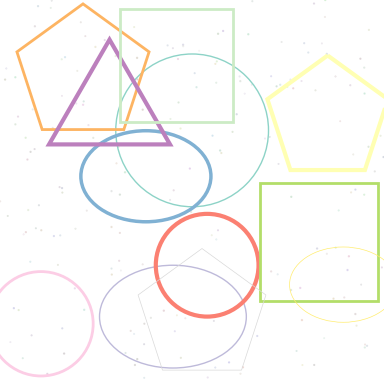[{"shape": "circle", "thickness": 1, "radius": 0.99, "center": [0.499, 0.661]}, {"shape": "pentagon", "thickness": 3, "radius": 0.82, "center": [0.851, 0.691]}, {"shape": "oval", "thickness": 1, "radius": 0.95, "center": [0.449, 0.178]}, {"shape": "circle", "thickness": 3, "radius": 0.67, "center": [0.538, 0.311]}, {"shape": "oval", "thickness": 2.5, "radius": 0.84, "center": [0.379, 0.542]}, {"shape": "pentagon", "thickness": 2, "radius": 0.9, "center": [0.216, 0.809]}, {"shape": "square", "thickness": 2, "radius": 0.76, "center": [0.828, 0.372]}, {"shape": "circle", "thickness": 2, "radius": 0.68, "center": [0.106, 0.159]}, {"shape": "pentagon", "thickness": 0.5, "radius": 0.87, "center": [0.525, 0.18]}, {"shape": "triangle", "thickness": 3, "radius": 0.91, "center": [0.284, 0.716]}, {"shape": "square", "thickness": 2, "radius": 0.73, "center": [0.459, 0.831]}, {"shape": "oval", "thickness": 0.5, "radius": 0.7, "center": [0.892, 0.261]}]